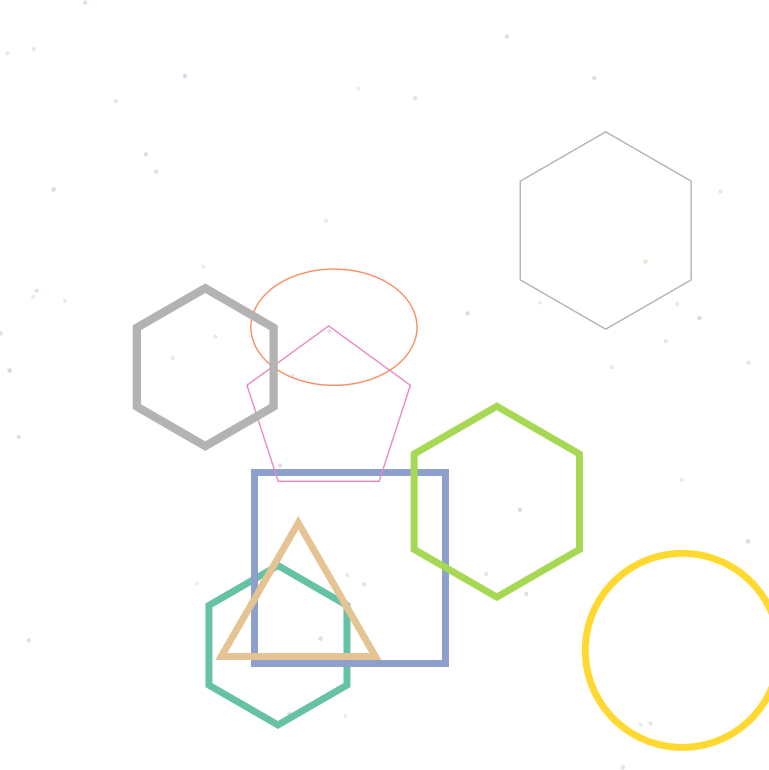[{"shape": "hexagon", "thickness": 2.5, "radius": 0.52, "center": [0.361, 0.162]}, {"shape": "oval", "thickness": 0.5, "radius": 0.54, "center": [0.434, 0.575]}, {"shape": "square", "thickness": 2.5, "radius": 0.62, "center": [0.454, 0.263]}, {"shape": "pentagon", "thickness": 0.5, "radius": 0.56, "center": [0.427, 0.465]}, {"shape": "hexagon", "thickness": 2.5, "radius": 0.62, "center": [0.645, 0.348]}, {"shape": "circle", "thickness": 2.5, "radius": 0.63, "center": [0.886, 0.155]}, {"shape": "triangle", "thickness": 2.5, "radius": 0.58, "center": [0.387, 0.205]}, {"shape": "hexagon", "thickness": 3, "radius": 0.51, "center": [0.267, 0.523]}, {"shape": "hexagon", "thickness": 0.5, "radius": 0.64, "center": [0.787, 0.701]}]